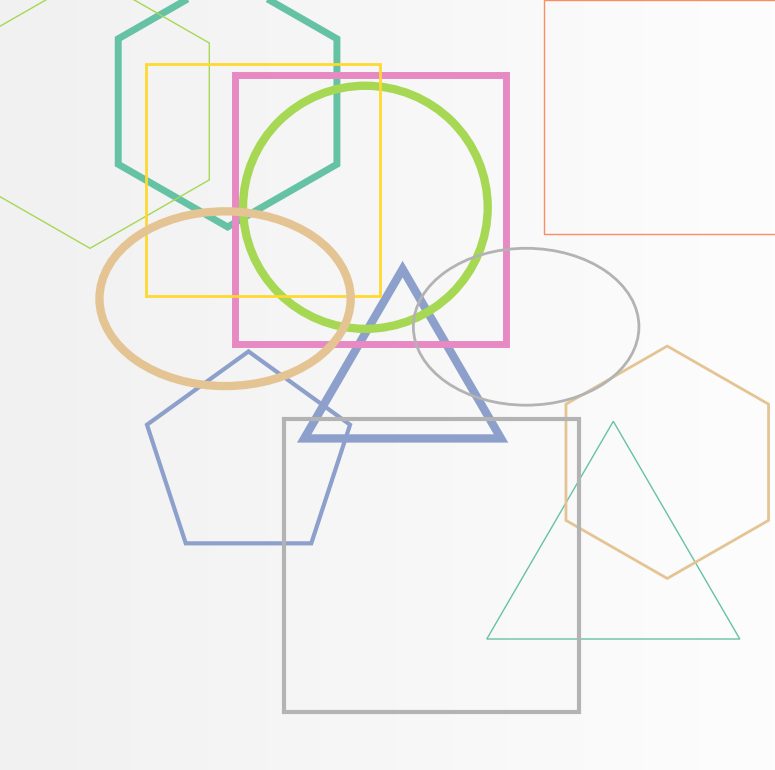[{"shape": "triangle", "thickness": 0.5, "radius": 0.94, "center": [0.791, 0.264]}, {"shape": "hexagon", "thickness": 2.5, "radius": 0.81, "center": [0.294, 0.868]}, {"shape": "square", "thickness": 0.5, "radius": 0.76, "center": [0.854, 0.848]}, {"shape": "pentagon", "thickness": 1.5, "radius": 0.69, "center": [0.321, 0.406]}, {"shape": "triangle", "thickness": 3, "radius": 0.73, "center": [0.52, 0.504]}, {"shape": "square", "thickness": 2.5, "radius": 0.87, "center": [0.478, 0.728]}, {"shape": "circle", "thickness": 3, "radius": 0.79, "center": [0.471, 0.731]}, {"shape": "hexagon", "thickness": 0.5, "radius": 0.89, "center": [0.116, 0.855]}, {"shape": "square", "thickness": 1, "radius": 0.75, "center": [0.339, 0.766]}, {"shape": "oval", "thickness": 3, "radius": 0.81, "center": [0.29, 0.612]}, {"shape": "hexagon", "thickness": 1, "radius": 0.75, "center": [0.861, 0.4]}, {"shape": "square", "thickness": 1.5, "radius": 0.95, "center": [0.557, 0.266]}, {"shape": "oval", "thickness": 1, "radius": 0.73, "center": [0.679, 0.576]}]